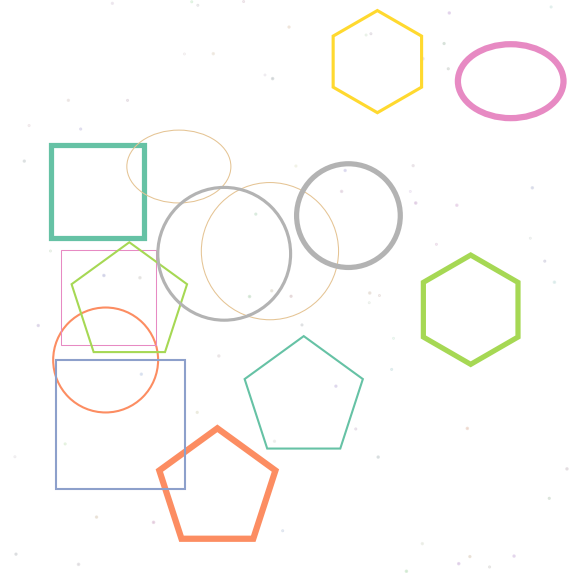[{"shape": "pentagon", "thickness": 1, "radius": 0.54, "center": [0.526, 0.309]}, {"shape": "square", "thickness": 2.5, "radius": 0.4, "center": [0.17, 0.667]}, {"shape": "circle", "thickness": 1, "radius": 0.45, "center": [0.183, 0.376]}, {"shape": "pentagon", "thickness": 3, "radius": 0.53, "center": [0.376, 0.152]}, {"shape": "square", "thickness": 1, "radius": 0.56, "center": [0.208, 0.265]}, {"shape": "oval", "thickness": 3, "radius": 0.46, "center": [0.884, 0.859]}, {"shape": "square", "thickness": 0.5, "radius": 0.41, "center": [0.188, 0.484]}, {"shape": "pentagon", "thickness": 1, "radius": 0.53, "center": [0.224, 0.475]}, {"shape": "hexagon", "thickness": 2.5, "radius": 0.47, "center": [0.815, 0.463]}, {"shape": "hexagon", "thickness": 1.5, "radius": 0.44, "center": [0.653, 0.892]}, {"shape": "circle", "thickness": 0.5, "radius": 0.59, "center": [0.467, 0.564]}, {"shape": "oval", "thickness": 0.5, "radius": 0.45, "center": [0.31, 0.711]}, {"shape": "circle", "thickness": 2.5, "radius": 0.45, "center": [0.603, 0.626]}, {"shape": "circle", "thickness": 1.5, "radius": 0.57, "center": [0.388, 0.56]}]